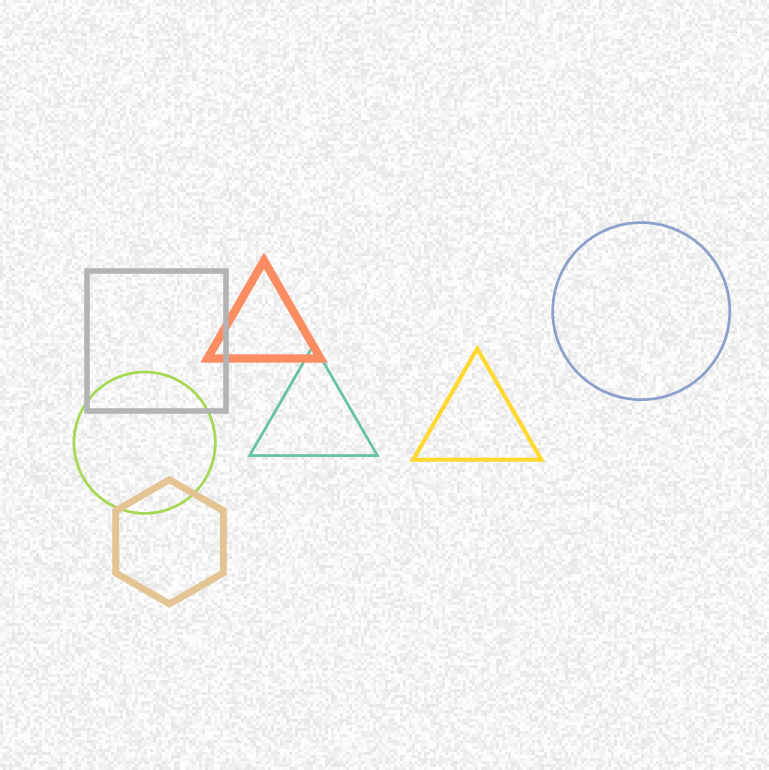[{"shape": "triangle", "thickness": 1, "radius": 0.48, "center": [0.407, 0.456]}, {"shape": "triangle", "thickness": 3, "radius": 0.42, "center": [0.343, 0.577]}, {"shape": "circle", "thickness": 1, "radius": 0.58, "center": [0.833, 0.596]}, {"shape": "circle", "thickness": 1, "radius": 0.46, "center": [0.188, 0.425]}, {"shape": "triangle", "thickness": 1.5, "radius": 0.48, "center": [0.62, 0.451]}, {"shape": "hexagon", "thickness": 2.5, "radius": 0.4, "center": [0.22, 0.296]}, {"shape": "square", "thickness": 2, "radius": 0.45, "center": [0.203, 0.557]}]